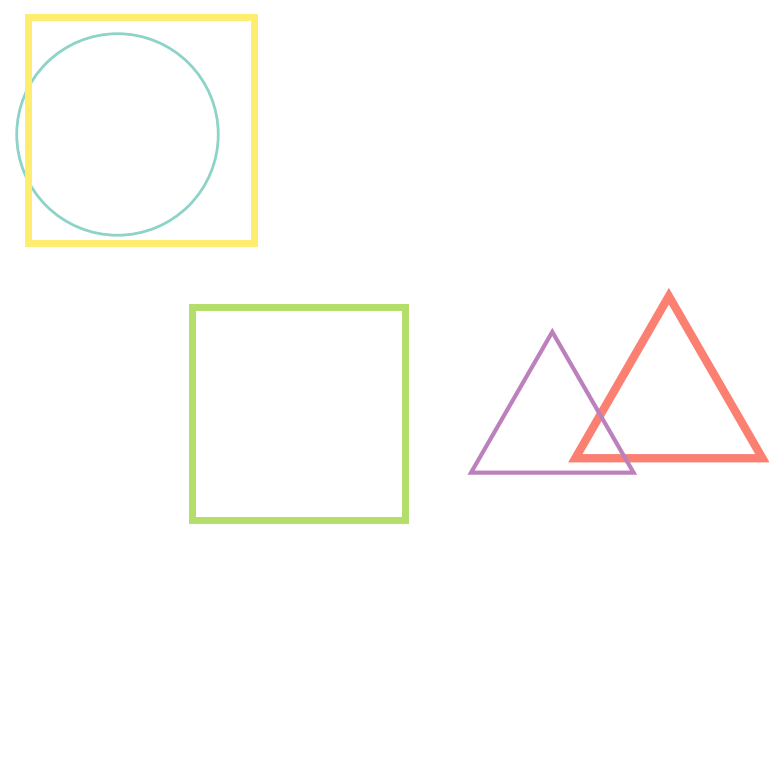[{"shape": "circle", "thickness": 1, "radius": 0.65, "center": [0.153, 0.825]}, {"shape": "triangle", "thickness": 3, "radius": 0.7, "center": [0.869, 0.475]}, {"shape": "square", "thickness": 2.5, "radius": 0.69, "center": [0.388, 0.463]}, {"shape": "triangle", "thickness": 1.5, "radius": 0.61, "center": [0.717, 0.447]}, {"shape": "square", "thickness": 2.5, "radius": 0.73, "center": [0.183, 0.831]}]